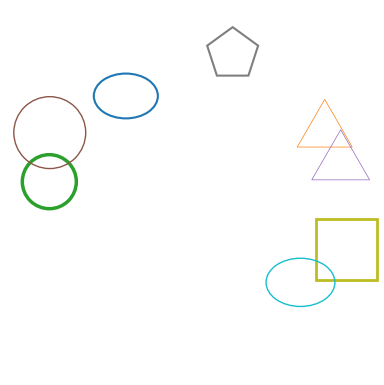[{"shape": "oval", "thickness": 1.5, "radius": 0.42, "center": [0.327, 0.751]}, {"shape": "triangle", "thickness": 0.5, "radius": 0.41, "center": [0.843, 0.659]}, {"shape": "circle", "thickness": 2.5, "radius": 0.35, "center": [0.128, 0.528]}, {"shape": "triangle", "thickness": 0.5, "radius": 0.43, "center": [0.885, 0.576]}, {"shape": "circle", "thickness": 1, "radius": 0.47, "center": [0.129, 0.656]}, {"shape": "pentagon", "thickness": 1.5, "radius": 0.35, "center": [0.604, 0.86]}, {"shape": "square", "thickness": 2, "radius": 0.39, "center": [0.899, 0.351]}, {"shape": "oval", "thickness": 1, "radius": 0.45, "center": [0.78, 0.267]}]